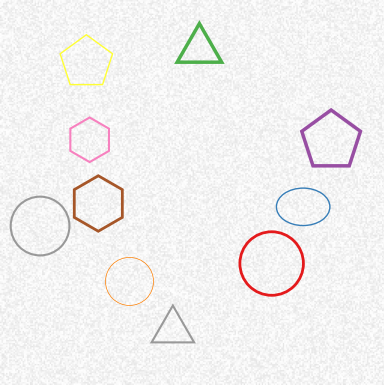[{"shape": "circle", "thickness": 2, "radius": 0.41, "center": [0.706, 0.315]}, {"shape": "oval", "thickness": 1, "radius": 0.35, "center": [0.787, 0.463]}, {"shape": "triangle", "thickness": 2.5, "radius": 0.33, "center": [0.518, 0.872]}, {"shape": "pentagon", "thickness": 2.5, "radius": 0.4, "center": [0.86, 0.634]}, {"shape": "circle", "thickness": 0.5, "radius": 0.31, "center": [0.336, 0.269]}, {"shape": "pentagon", "thickness": 1, "radius": 0.36, "center": [0.224, 0.838]}, {"shape": "hexagon", "thickness": 2, "radius": 0.36, "center": [0.255, 0.471]}, {"shape": "hexagon", "thickness": 1.5, "radius": 0.29, "center": [0.233, 0.637]}, {"shape": "circle", "thickness": 1.5, "radius": 0.38, "center": [0.104, 0.413]}, {"shape": "triangle", "thickness": 1.5, "radius": 0.32, "center": [0.449, 0.143]}]